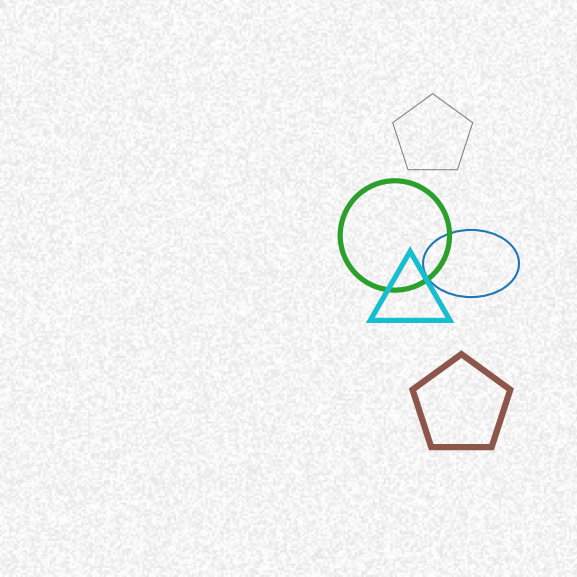[{"shape": "oval", "thickness": 1, "radius": 0.42, "center": [0.816, 0.543]}, {"shape": "circle", "thickness": 2.5, "radius": 0.47, "center": [0.684, 0.591]}, {"shape": "pentagon", "thickness": 3, "radius": 0.44, "center": [0.799, 0.297]}, {"shape": "pentagon", "thickness": 0.5, "radius": 0.36, "center": [0.749, 0.764]}, {"shape": "triangle", "thickness": 2.5, "radius": 0.4, "center": [0.71, 0.484]}]